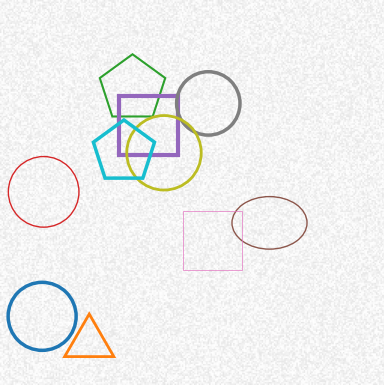[{"shape": "circle", "thickness": 2.5, "radius": 0.44, "center": [0.109, 0.178]}, {"shape": "triangle", "thickness": 2, "radius": 0.37, "center": [0.232, 0.111]}, {"shape": "pentagon", "thickness": 1.5, "radius": 0.45, "center": [0.344, 0.77]}, {"shape": "circle", "thickness": 1, "radius": 0.46, "center": [0.113, 0.502]}, {"shape": "square", "thickness": 3, "radius": 0.39, "center": [0.385, 0.674]}, {"shape": "oval", "thickness": 1, "radius": 0.49, "center": [0.7, 0.421]}, {"shape": "square", "thickness": 0.5, "radius": 0.38, "center": [0.553, 0.376]}, {"shape": "circle", "thickness": 2.5, "radius": 0.41, "center": [0.541, 0.731]}, {"shape": "circle", "thickness": 2, "radius": 0.48, "center": [0.426, 0.603]}, {"shape": "pentagon", "thickness": 2.5, "radius": 0.42, "center": [0.322, 0.605]}]